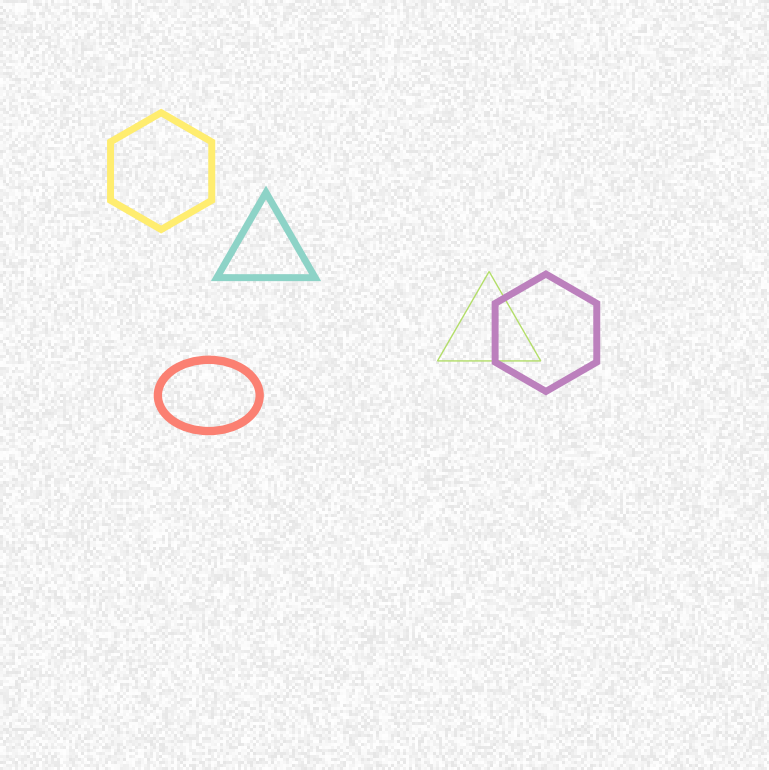[{"shape": "triangle", "thickness": 2.5, "radius": 0.37, "center": [0.345, 0.676]}, {"shape": "oval", "thickness": 3, "radius": 0.33, "center": [0.271, 0.486]}, {"shape": "triangle", "thickness": 0.5, "radius": 0.39, "center": [0.635, 0.57]}, {"shape": "hexagon", "thickness": 2.5, "radius": 0.38, "center": [0.709, 0.568]}, {"shape": "hexagon", "thickness": 2.5, "radius": 0.38, "center": [0.209, 0.778]}]